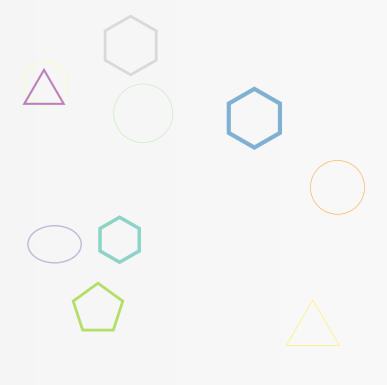[{"shape": "hexagon", "thickness": 2.5, "radius": 0.29, "center": [0.309, 0.377]}, {"shape": "hexagon", "thickness": 0.5, "radius": 0.31, "center": [0.117, 0.784]}, {"shape": "oval", "thickness": 1, "radius": 0.34, "center": [0.141, 0.366]}, {"shape": "hexagon", "thickness": 3, "radius": 0.38, "center": [0.656, 0.693]}, {"shape": "circle", "thickness": 0.5, "radius": 0.35, "center": [0.871, 0.513]}, {"shape": "pentagon", "thickness": 2, "radius": 0.34, "center": [0.253, 0.197]}, {"shape": "hexagon", "thickness": 2, "radius": 0.38, "center": [0.337, 0.882]}, {"shape": "triangle", "thickness": 1.5, "radius": 0.29, "center": [0.114, 0.76]}, {"shape": "circle", "thickness": 0.5, "radius": 0.38, "center": [0.37, 0.706]}, {"shape": "triangle", "thickness": 0.5, "radius": 0.39, "center": [0.807, 0.142]}]